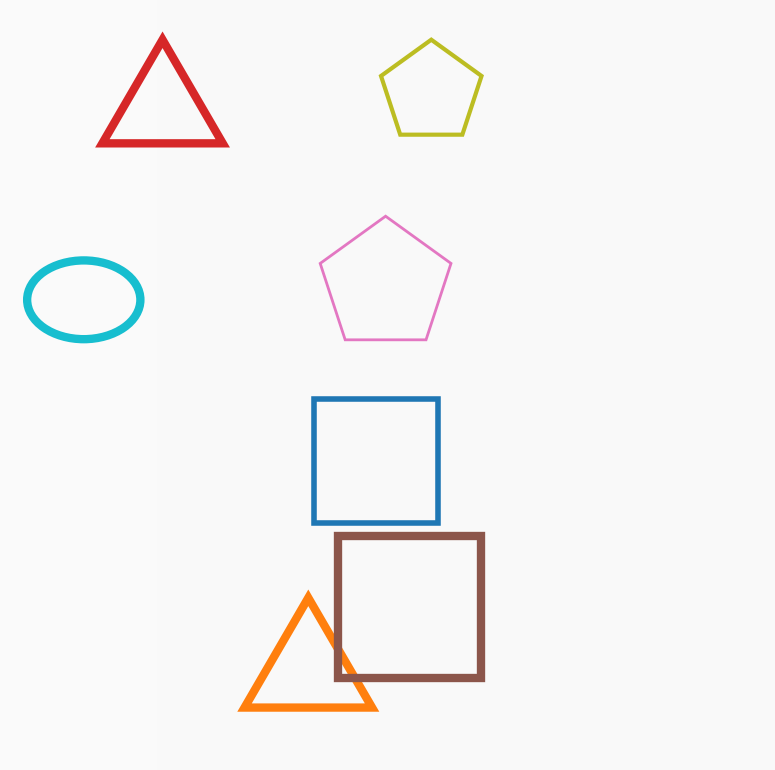[{"shape": "square", "thickness": 2, "radius": 0.4, "center": [0.485, 0.401]}, {"shape": "triangle", "thickness": 3, "radius": 0.48, "center": [0.398, 0.129]}, {"shape": "triangle", "thickness": 3, "radius": 0.45, "center": [0.21, 0.859]}, {"shape": "square", "thickness": 3, "radius": 0.46, "center": [0.528, 0.211]}, {"shape": "pentagon", "thickness": 1, "radius": 0.44, "center": [0.498, 0.63]}, {"shape": "pentagon", "thickness": 1.5, "radius": 0.34, "center": [0.556, 0.88]}, {"shape": "oval", "thickness": 3, "radius": 0.37, "center": [0.108, 0.611]}]